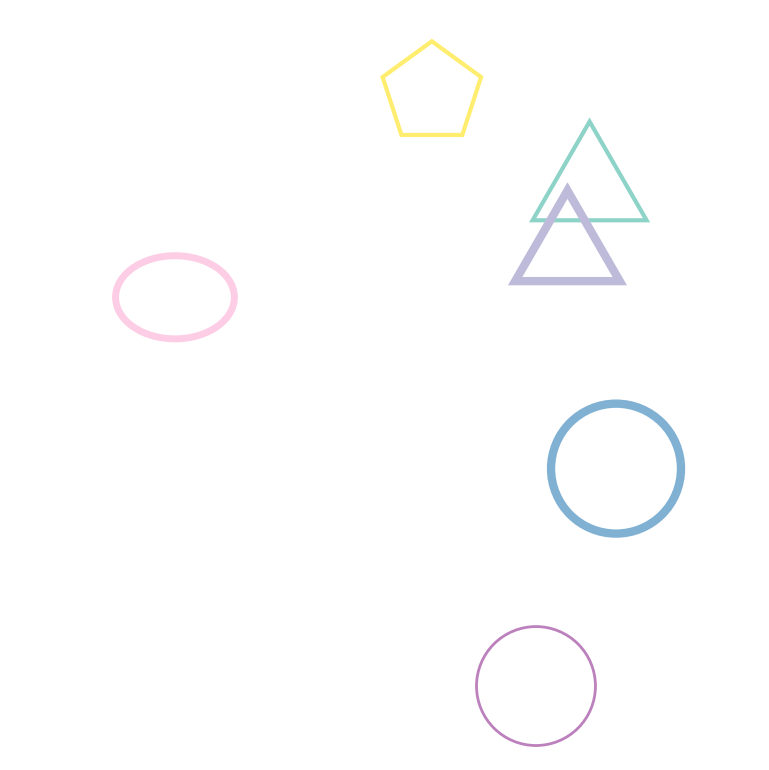[{"shape": "triangle", "thickness": 1.5, "radius": 0.43, "center": [0.766, 0.757]}, {"shape": "triangle", "thickness": 3, "radius": 0.39, "center": [0.737, 0.674]}, {"shape": "circle", "thickness": 3, "radius": 0.42, "center": [0.8, 0.391]}, {"shape": "oval", "thickness": 2.5, "radius": 0.39, "center": [0.227, 0.614]}, {"shape": "circle", "thickness": 1, "radius": 0.39, "center": [0.696, 0.109]}, {"shape": "pentagon", "thickness": 1.5, "radius": 0.34, "center": [0.561, 0.879]}]